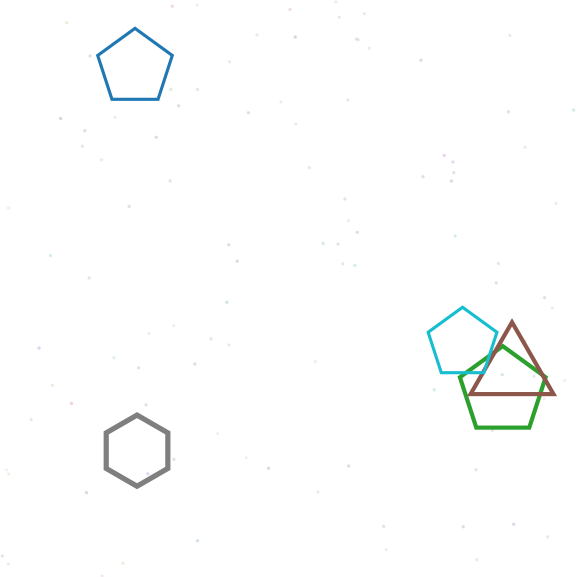[{"shape": "pentagon", "thickness": 1.5, "radius": 0.34, "center": [0.234, 0.882]}, {"shape": "pentagon", "thickness": 2, "radius": 0.39, "center": [0.871, 0.322]}, {"shape": "triangle", "thickness": 2, "radius": 0.41, "center": [0.887, 0.358]}, {"shape": "hexagon", "thickness": 2.5, "radius": 0.31, "center": [0.237, 0.219]}, {"shape": "pentagon", "thickness": 1.5, "radius": 0.31, "center": [0.801, 0.404]}]